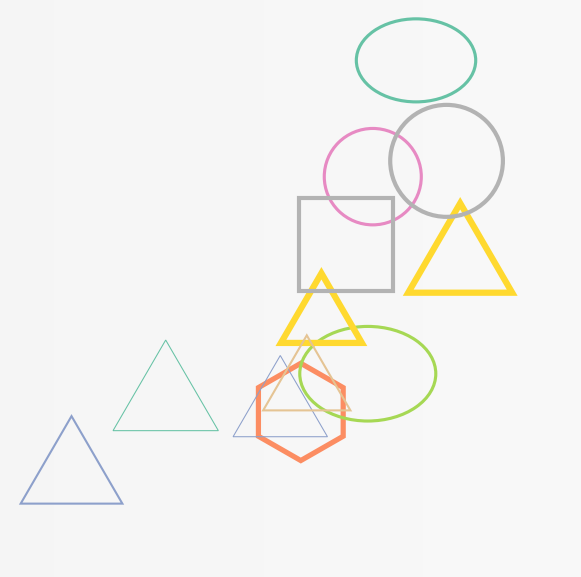[{"shape": "oval", "thickness": 1.5, "radius": 0.51, "center": [0.716, 0.895]}, {"shape": "triangle", "thickness": 0.5, "radius": 0.52, "center": [0.285, 0.306]}, {"shape": "hexagon", "thickness": 2.5, "radius": 0.42, "center": [0.518, 0.286]}, {"shape": "triangle", "thickness": 0.5, "radius": 0.47, "center": [0.482, 0.29]}, {"shape": "triangle", "thickness": 1, "radius": 0.5, "center": [0.123, 0.178]}, {"shape": "circle", "thickness": 1.5, "radius": 0.42, "center": [0.641, 0.693]}, {"shape": "oval", "thickness": 1.5, "radius": 0.59, "center": [0.633, 0.352]}, {"shape": "triangle", "thickness": 3, "radius": 0.4, "center": [0.553, 0.446]}, {"shape": "triangle", "thickness": 3, "radius": 0.52, "center": [0.792, 0.544]}, {"shape": "triangle", "thickness": 1, "radius": 0.43, "center": [0.528, 0.332]}, {"shape": "circle", "thickness": 2, "radius": 0.48, "center": [0.768, 0.721]}, {"shape": "square", "thickness": 2, "radius": 0.4, "center": [0.595, 0.575]}]